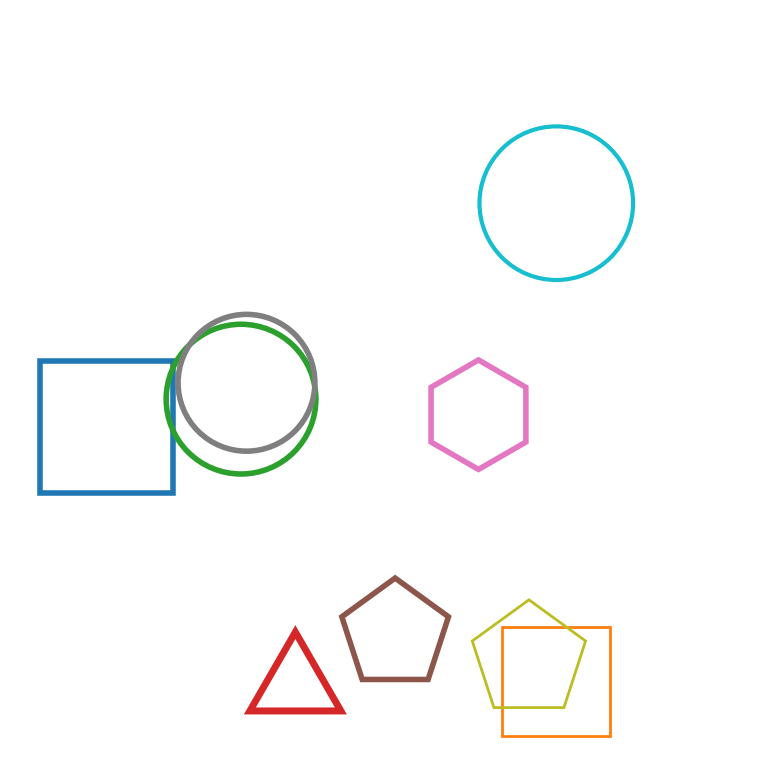[{"shape": "square", "thickness": 2, "radius": 0.43, "center": [0.138, 0.446]}, {"shape": "square", "thickness": 1, "radius": 0.35, "center": [0.722, 0.115]}, {"shape": "circle", "thickness": 2, "radius": 0.49, "center": [0.313, 0.482]}, {"shape": "triangle", "thickness": 2.5, "radius": 0.34, "center": [0.384, 0.111]}, {"shape": "pentagon", "thickness": 2, "radius": 0.36, "center": [0.513, 0.176]}, {"shape": "hexagon", "thickness": 2, "radius": 0.36, "center": [0.621, 0.461]}, {"shape": "circle", "thickness": 2, "radius": 0.44, "center": [0.32, 0.503]}, {"shape": "pentagon", "thickness": 1, "radius": 0.39, "center": [0.687, 0.144]}, {"shape": "circle", "thickness": 1.5, "radius": 0.5, "center": [0.722, 0.736]}]